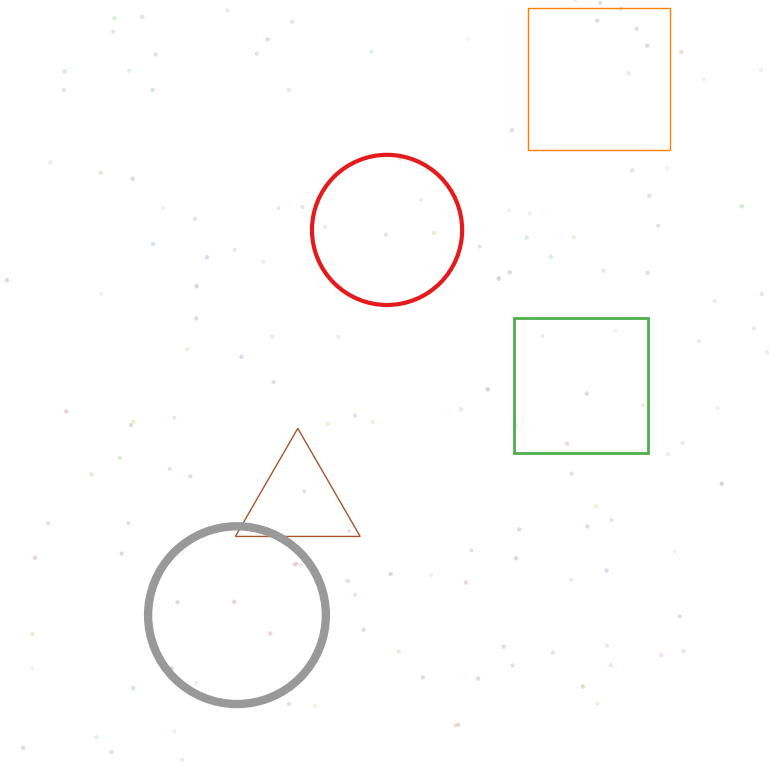[{"shape": "circle", "thickness": 1.5, "radius": 0.49, "center": [0.503, 0.701]}, {"shape": "square", "thickness": 1, "radius": 0.44, "center": [0.755, 0.5]}, {"shape": "square", "thickness": 0.5, "radius": 0.46, "center": [0.778, 0.897]}, {"shape": "triangle", "thickness": 0.5, "radius": 0.47, "center": [0.387, 0.35]}, {"shape": "circle", "thickness": 3, "radius": 0.58, "center": [0.308, 0.201]}]